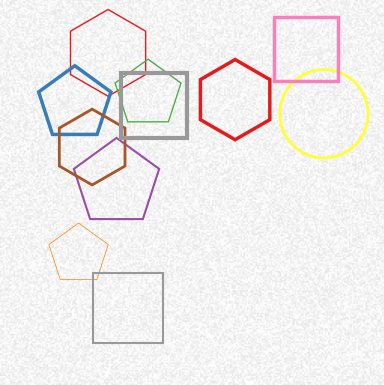[{"shape": "hexagon", "thickness": 1, "radius": 0.56, "center": [0.281, 0.863]}, {"shape": "hexagon", "thickness": 2.5, "radius": 0.52, "center": [0.611, 0.741]}, {"shape": "pentagon", "thickness": 2.5, "radius": 0.49, "center": [0.194, 0.731]}, {"shape": "pentagon", "thickness": 1, "radius": 0.45, "center": [0.385, 0.756]}, {"shape": "pentagon", "thickness": 1.5, "radius": 0.58, "center": [0.303, 0.525]}, {"shape": "pentagon", "thickness": 0.5, "radius": 0.41, "center": [0.204, 0.34]}, {"shape": "circle", "thickness": 2, "radius": 0.57, "center": [0.841, 0.704]}, {"shape": "hexagon", "thickness": 2, "radius": 0.49, "center": [0.239, 0.618]}, {"shape": "square", "thickness": 2.5, "radius": 0.41, "center": [0.794, 0.872]}, {"shape": "square", "thickness": 3, "radius": 0.43, "center": [0.399, 0.726]}, {"shape": "square", "thickness": 1.5, "radius": 0.45, "center": [0.331, 0.2]}]